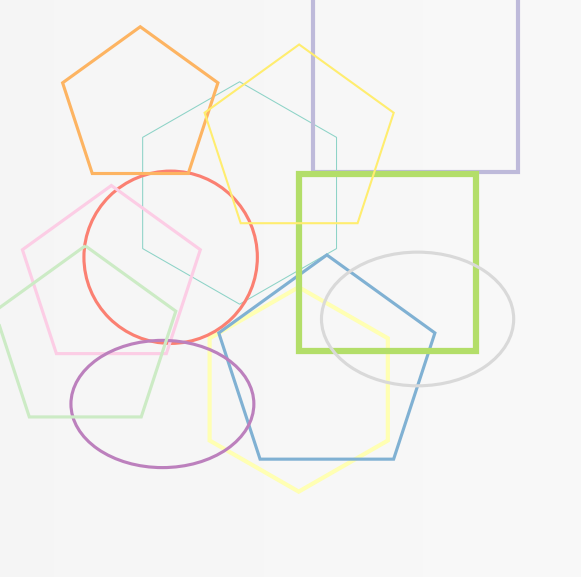[{"shape": "hexagon", "thickness": 0.5, "radius": 0.96, "center": [0.412, 0.665]}, {"shape": "hexagon", "thickness": 2, "radius": 0.89, "center": [0.514, 0.325]}, {"shape": "square", "thickness": 2, "radius": 0.88, "center": [0.715, 0.876]}, {"shape": "circle", "thickness": 1.5, "radius": 0.75, "center": [0.294, 0.554]}, {"shape": "pentagon", "thickness": 1.5, "radius": 0.98, "center": [0.562, 0.362]}, {"shape": "pentagon", "thickness": 1.5, "radius": 0.7, "center": [0.241, 0.812]}, {"shape": "square", "thickness": 3, "radius": 0.76, "center": [0.667, 0.544]}, {"shape": "pentagon", "thickness": 1.5, "radius": 0.8, "center": [0.192, 0.517]}, {"shape": "oval", "thickness": 1.5, "radius": 0.83, "center": [0.718, 0.447]}, {"shape": "oval", "thickness": 1.5, "radius": 0.79, "center": [0.279, 0.3]}, {"shape": "pentagon", "thickness": 1.5, "radius": 0.82, "center": [0.147, 0.41]}, {"shape": "pentagon", "thickness": 1, "radius": 0.86, "center": [0.515, 0.751]}]